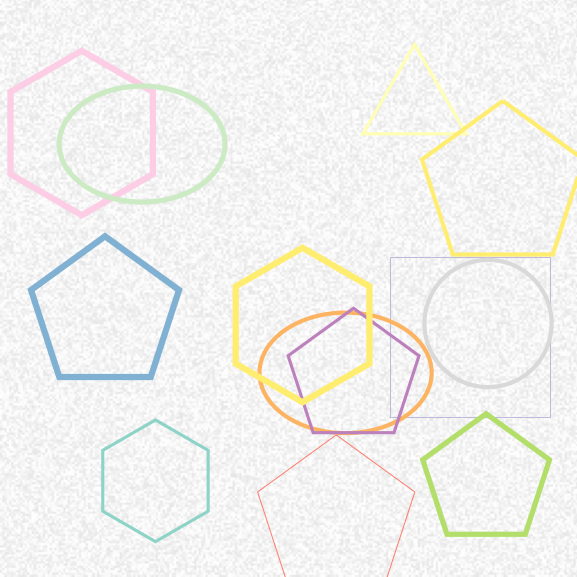[{"shape": "hexagon", "thickness": 1.5, "radius": 0.53, "center": [0.269, 0.167]}, {"shape": "triangle", "thickness": 1.5, "radius": 0.52, "center": [0.718, 0.819]}, {"shape": "square", "thickness": 0.5, "radius": 0.69, "center": [0.814, 0.415]}, {"shape": "pentagon", "thickness": 0.5, "radius": 0.72, "center": [0.582, 0.103]}, {"shape": "pentagon", "thickness": 3, "radius": 0.67, "center": [0.182, 0.455]}, {"shape": "oval", "thickness": 2, "radius": 0.75, "center": [0.598, 0.354]}, {"shape": "pentagon", "thickness": 2.5, "radius": 0.58, "center": [0.842, 0.167]}, {"shape": "hexagon", "thickness": 3, "radius": 0.71, "center": [0.142, 0.769]}, {"shape": "circle", "thickness": 2, "radius": 0.55, "center": [0.845, 0.439]}, {"shape": "pentagon", "thickness": 1.5, "radius": 0.6, "center": [0.612, 0.346]}, {"shape": "oval", "thickness": 2.5, "radius": 0.72, "center": [0.246, 0.75]}, {"shape": "pentagon", "thickness": 2, "radius": 0.74, "center": [0.871, 0.677]}, {"shape": "hexagon", "thickness": 3, "radius": 0.67, "center": [0.524, 0.436]}]